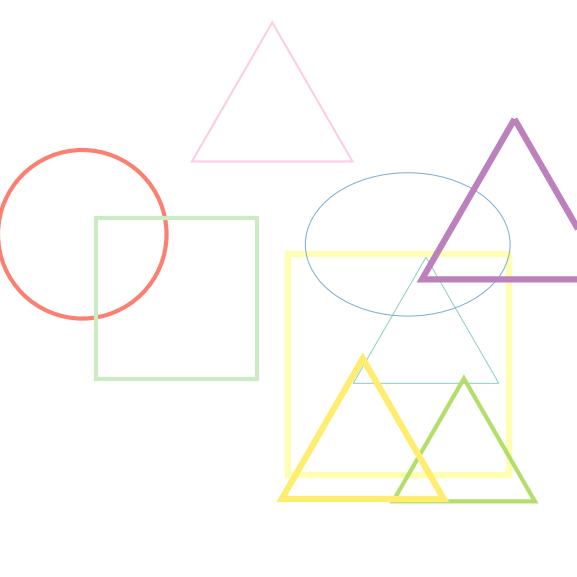[{"shape": "triangle", "thickness": 0.5, "radius": 0.73, "center": [0.738, 0.408]}, {"shape": "square", "thickness": 3, "radius": 0.96, "center": [0.689, 0.368]}, {"shape": "circle", "thickness": 2, "radius": 0.73, "center": [0.142, 0.593]}, {"shape": "oval", "thickness": 0.5, "radius": 0.89, "center": [0.706, 0.576]}, {"shape": "triangle", "thickness": 2, "radius": 0.71, "center": [0.803, 0.202]}, {"shape": "triangle", "thickness": 1, "radius": 0.8, "center": [0.471, 0.8]}, {"shape": "triangle", "thickness": 3, "radius": 0.93, "center": [0.891, 0.608]}, {"shape": "square", "thickness": 2, "radius": 0.69, "center": [0.306, 0.482]}, {"shape": "triangle", "thickness": 3, "radius": 0.81, "center": [0.628, 0.216]}]